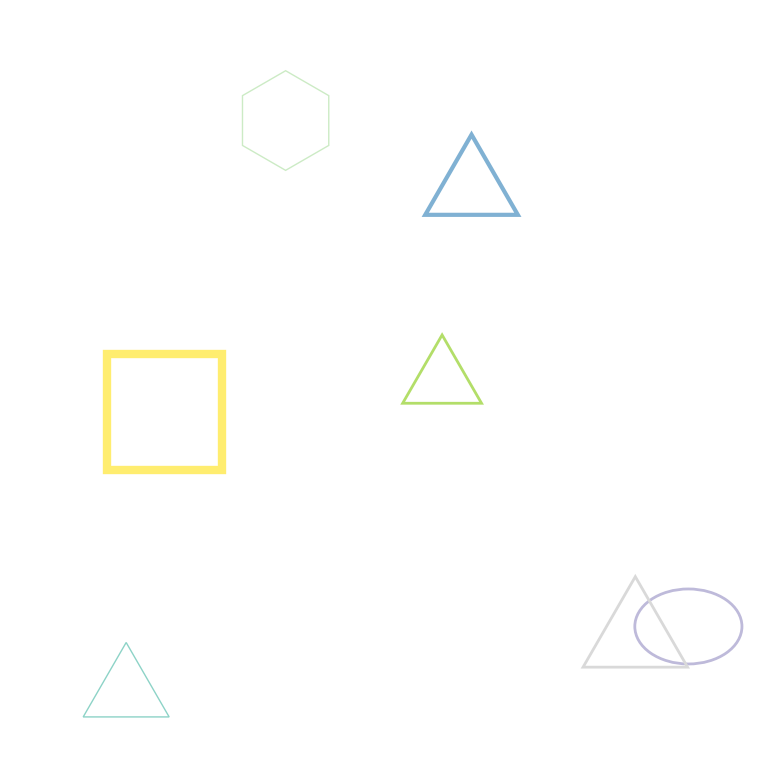[{"shape": "triangle", "thickness": 0.5, "radius": 0.32, "center": [0.164, 0.101]}, {"shape": "oval", "thickness": 1, "radius": 0.35, "center": [0.894, 0.186]}, {"shape": "triangle", "thickness": 1.5, "radius": 0.35, "center": [0.612, 0.756]}, {"shape": "triangle", "thickness": 1, "radius": 0.3, "center": [0.574, 0.506]}, {"shape": "triangle", "thickness": 1, "radius": 0.39, "center": [0.825, 0.173]}, {"shape": "hexagon", "thickness": 0.5, "radius": 0.32, "center": [0.371, 0.843]}, {"shape": "square", "thickness": 3, "radius": 0.38, "center": [0.214, 0.465]}]